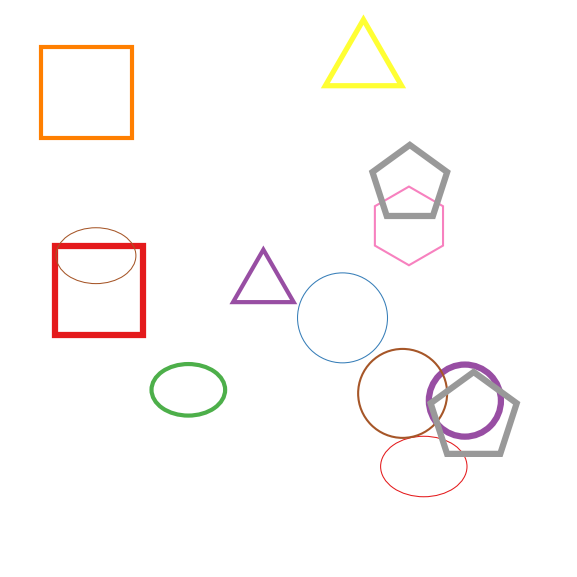[{"shape": "oval", "thickness": 0.5, "radius": 0.37, "center": [0.734, 0.191]}, {"shape": "square", "thickness": 3, "radius": 0.38, "center": [0.171, 0.496]}, {"shape": "circle", "thickness": 0.5, "radius": 0.39, "center": [0.593, 0.449]}, {"shape": "oval", "thickness": 2, "radius": 0.32, "center": [0.326, 0.324]}, {"shape": "triangle", "thickness": 2, "radius": 0.3, "center": [0.456, 0.506]}, {"shape": "circle", "thickness": 3, "radius": 0.31, "center": [0.805, 0.305]}, {"shape": "square", "thickness": 2, "radius": 0.39, "center": [0.15, 0.839]}, {"shape": "triangle", "thickness": 2.5, "radius": 0.38, "center": [0.629, 0.889]}, {"shape": "oval", "thickness": 0.5, "radius": 0.35, "center": [0.166, 0.556]}, {"shape": "circle", "thickness": 1, "radius": 0.39, "center": [0.697, 0.318]}, {"shape": "hexagon", "thickness": 1, "radius": 0.34, "center": [0.708, 0.608]}, {"shape": "pentagon", "thickness": 3, "radius": 0.39, "center": [0.82, 0.277]}, {"shape": "pentagon", "thickness": 3, "radius": 0.34, "center": [0.71, 0.68]}]